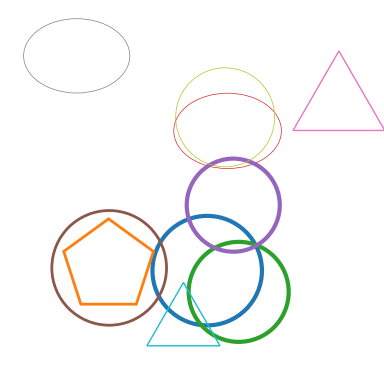[{"shape": "circle", "thickness": 3, "radius": 0.71, "center": [0.538, 0.297]}, {"shape": "pentagon", "thickness": 2, "radius": 0.61, "center": [0.282, 0.309]}, {"shape": "circle", "thickness": 3, "radius": 0.65, "center": [0.62, 0.242]}, {"shape": "oval", "thickness": 0.5, "radius": 0.7, "center": [0.591, 0.66]}, {"shape": "circle", "thickness": 3, "radius": 0.6, "center": [0.606, 0.467]}, {"shape": "circle", "thickness": 2, "radius": 0.74, "center": [0.284, 0.304]}, {"shape": "triangle", "thickness": 1, "radius": 0.69, "center": [0.88, 0.73]}, {"shape": "oval", "thickness": 0.5, "radius": 0.69, "center": [0.199, 0.855]}, {"shape": "circle", "thickness": 0.5, "radius": 0.64, "center": [0.585, 0.695]}, {"shape": "triangle", "thickness": 1, "radius": 0.55, "center": [0.476, 0.157]}]